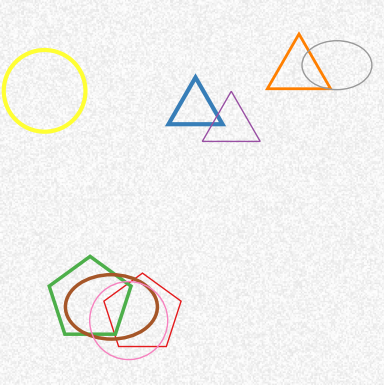[{"shape": "pentagon", "thickness": 1, "radius": 0.53, "center": [0.37, 0.185]}, {"shape": "triangle", "thickness": 3, "radius": 0.41, "center": [0.508, 0.718]}, {"shape": "pentagon", "thickness": 2.5, "radius": 0.56, "center": [0.234, 0.222]}, {"shape": "triangle", "thickness": 1, "radius": 0.43, "center": [0.601, 0.676]}, {"shape": "triangle", "thickness": 2, "radius": 0.47, "center": [0.777, 0.817]}, {"shape": "circle", "thickness": 3, "radius": 0.53, "center": [0.116, 0.764]}, {"shape": "oval", "thickness": 2.5, "radius": 0.6, "center": [0.289, 0.203]}, {"shape": "circle", "thickness": 1, "radius": 0.51, "center": [0.334, 0.167]}, {"shape": "oval", "thickness": 1, "radius": 0.45, "center": [0.875, 0.831]}]